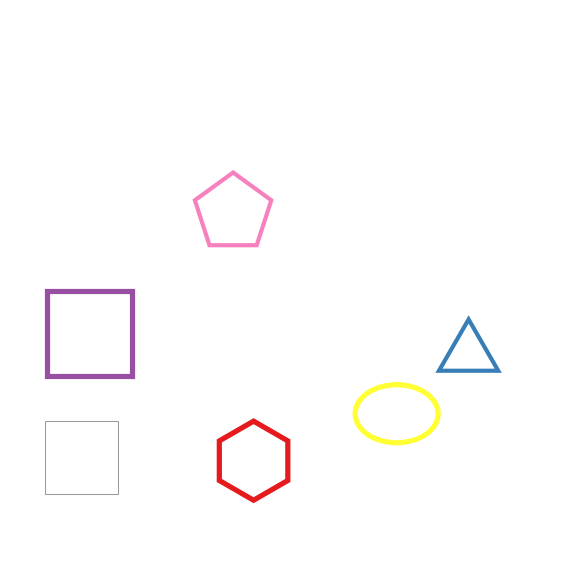[{"shape": "hexagon", "thickness": 2.5, "radius": 0.34, "center": [0.439, 0.201]}, {"shape": "triangle", "thickness": 2, "radius": 0.3, "center": [0.811, 0.387]}, {"shape": "square", "thickness": 2.5, "radius": 0.37, "center": [0.155, 0.422]}, {"shape": "oval", "thickness": 2.5, "radius": 0.36, "center": [0.687, 0.283]}, {"shape": "pentagon", "thickness": 2, "radius": 0.35, "center": [0.404, 0.631]}, {"shape": "square", "thickness": 0.5, "radius": 0.32, "center": [0.142, 0.206]}]